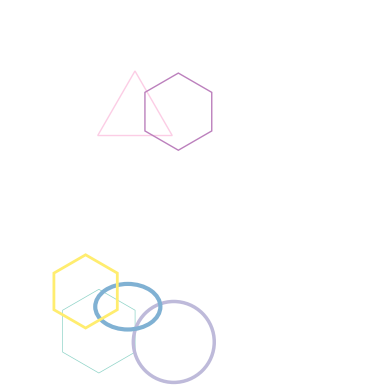[{"shape": "hexagon", "thickness": 0.5, "radius": 0.54, "center": [0.257, 0.14]}, {"shape": "circle", "thickness": 2.5, "radius": 0.53, "center": [0.451, 0.112]}, {"shape": "oval", "thickness": 3, "radius": 0.42, "center": [0.332, 0.203]}, {"shape": "triangle", "thickness": 1, "radius": 0.56, "center": [0.351, 0.704]}, {"shape": "hexagon", "thickness": 1, "radius": 0.5, "center": [0.463, 0.71]}, {"shape": "hexagon", "thickness": 2, "radius": 0.48, "center": [0.222, 0.243]}]